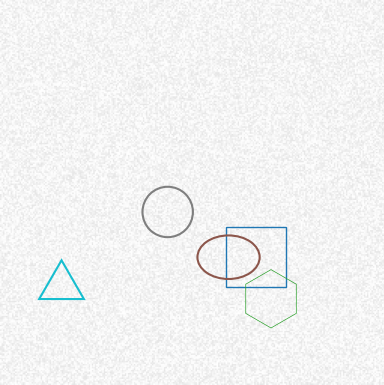[{"shape": "square", "thickness": 1, "radius": 0.38, "center": [0.665, 0.332]}, {"shape": "hexagon", "thickness": 0.5, "radius": 0.38, "center": [0.704, 0.224]}, {"shape": "oval", "thickness": 1.5, "radius": 0.4, "center": [0.594, 0.332]}, {"shape": "circle", "thickness": 1.5, "radius": 0.33, "center": [0.436, 0.449]}, {"shape": "triangle", "thickness": 1.5, "radius": 0.34, "center": [0.16, 0.257]}]